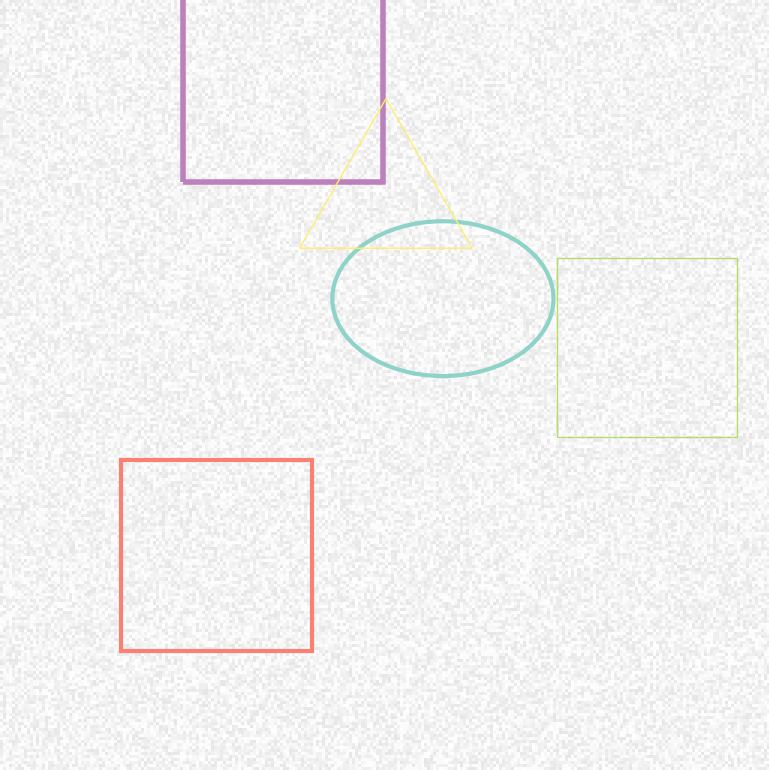[{"shape": "oval", "thickness": 1.5, "radius": 0.72, "center": [0.575, 0.612]}, {"shape": "square", "thickness": 1.5, "radius": 0.62, "center": [0.282, 0.279]}, {"shape": "square", "thickness": 0.5, "radius": 0.58, "center": [0.841, 0.549]}, {"shape": "square", "thickness": 2, "radius": 0.65, "center": [0.367, 0.894]}, {"shape": "triangle", "thickness": 0.5, "radius": 0.65, "center": [0.501, 0.742]}]